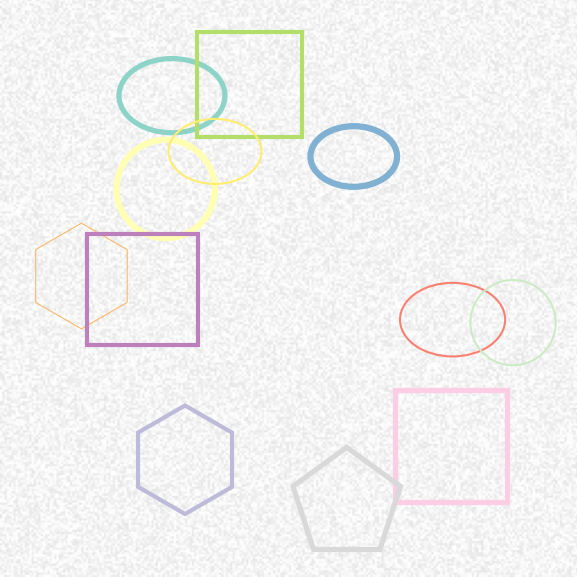[{"shape": "oval", "thickness": 2.5, "radius": 0.46, "center": [0.298, 0.833]}, {"shape": "circle", "thickness": 3, "radius": 0.43, "center": [0.287, 0.672]}, {"shape": "hexagon", "thickness": 2, "radius": 0.47, "center": [0.32, 0.203]}, {"shape": "oval", "thickness": 1, "radius": 0.46, "center": [0.784, 0.446]}, {"shape": "oval", "thickness": 3, "radius": 0.37, "center": [0.613, 0.728]}, {"shape": "hexagon", "thickness": 0.5, "radius": 0.46, "center": [0.141, 0.521]}, {"shape": "square", "thickness": 2, "radius": 0.46, "center": [0.432, 0.853]}, {"shape": "square", "thickness": 2.5, "radius": 0.48, "center": [0.781, 0.227]}, {"shape": "pentagon", "thickness": 2.5, "radius": 0.49, "center": [0.6, 0.127]}, {"shape": "square", "thickness": 2, "radius": 0.48, "center": [0.246, 0.497]}, {"shape": "circle", "thickness": 1, "radius": 0.37, "center": [0.888, 0.44]}, {"shape": "oval", "thickness": 1, "radius": 0.4, "center": [0.372, 0.737]}]